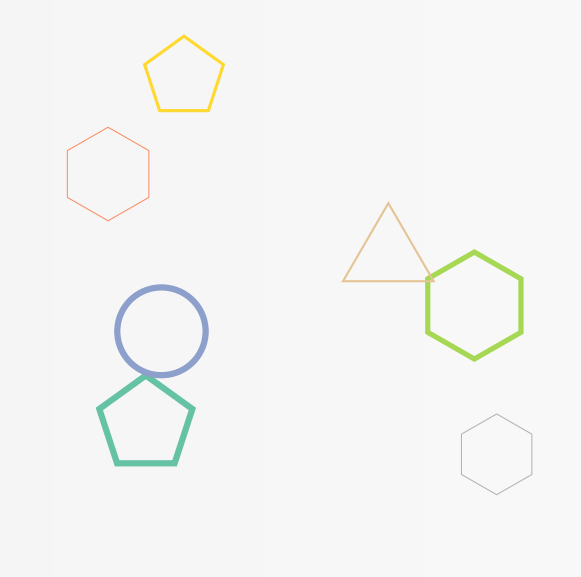[{"shape": "pentagon", "thickness": 3, "radius": 0.42, "center": [0.251, 0.265]}, {"shape": "hexagon", "thickness": 0.5, "radius": 0.4, "center": [0.186, 0.698]}, {"shape": "circle", "thickness": 3, "radius": 0.38, "center": [0.278, 0.425]}, {"shape": "hexagon", "thickness": 2.5, "radius": 0.46, "center": [0.816, 0.47]}, {"shape": "pentagon", "thickness": 1.5, "radius": 0.36, "center": [0.317, 0.865]}, {"shape": "triangle", "thickness": 1, "radius": 0.45, "center": [0.668, 0.557]}, {"shape": "hexagon", "thickness": 0.5, "radius": 0.35, "center": [0.854, 0.212]}]